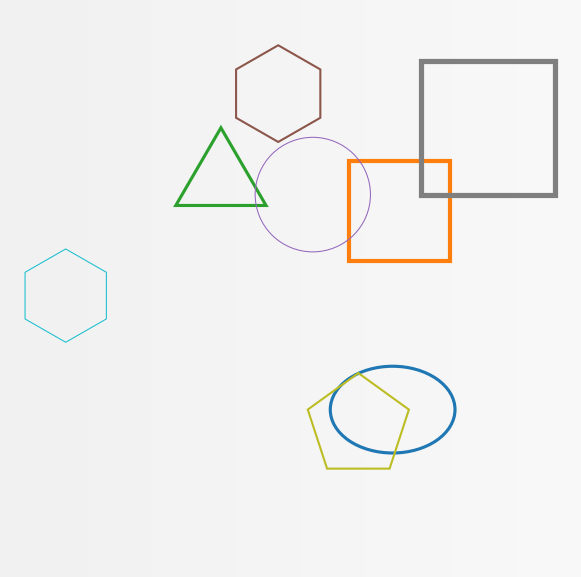[{"shape": "oval", "thickness": 1.5, "radius": 0.54, "center": [0.676, 0.29]}, {"shape": "square", "thickness": 2, "radius": 0.44, "center": [0.687, 0.634]}, {"shape": "triangle", "thickness": 1.5, "radius": 0.45, "center": [0.38, 0.688]}, {"shape": "circle", "thickness": 0.5, "radius": 0.5, "center": [0.538, 0.662]}, {"shape": "hexagon", "thickness": 1, "radius": 0.42, "center": [0.479, 0.837]}, {"shape": "square", "thickness": 2.5, "radius": 0.58, "center": [0.839, 0.778]}, {"shape": "pentagon", "thickness": 1, "radius": 0.46, "center": [0.617, 0.262]}, {"shape": "hexagon", "thickness": 0.5, "radius": 0.4, "center": [0.113, 0.487]}]